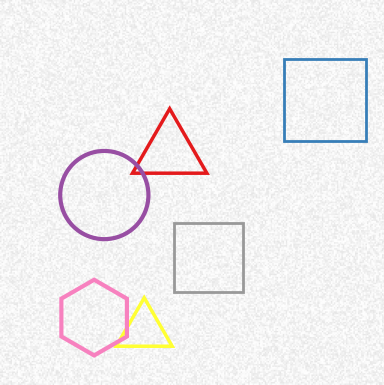[{"shape": "triangle", "thickness": 2.5, "radius": 0.56, "center": [0.441, 0.606]}, {"shape": "square", "thickness": 2, "radius": 0.53, "center": [0.844, 0.74]}, {"shape": "circle", "thickness": 3, "radius": 0.57, "center": [0.271, 0.493]}, {"shape": "triangle", "thickness": 2.5, "radius": 0.42, "center": [0.375, 0.143]}, {"shape": "hexagon", "thickness": 3, "radius": 0.49, "center": [0.245, 0.175]}, {"shape": "square", "thickness": 2, "radius": 0.45, "center": [0.542, 0.331]}]